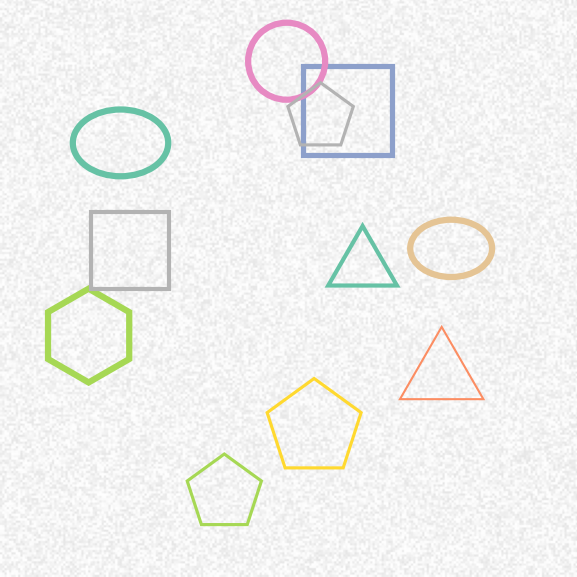[{"shape": "triangle", "thickness": 2, "radius": 0.34, "center": [0.628, 0.539]}, {"shape": "oval", "thickness": 3, "radius": 0.41, "center": [0.209, 0.752]}, {"shape": "triangle", "thickness": 1, "radius": 0.42, "center": [0.765, 0.35]}, {"shape": "square", "thickness": 2.5, "radius": 0.38, "center": [0.601, 0.807]}, {"shape": "circle", "thickness": 3, "radius": 0.33, "center": [0.496, 0.893]}, {"shape": "hexagon", "thickness": 3, "radius": 0.41, "center": [0.153, 0.418]}, {"shape": "pentagon", "thickness": 1.5, "radius": 0.34, "center": [0.388, 0.145]}, {"shape": "pentagon", "thickness": 1.5, "radius": 0.43, "center": [0.544, 0.258]}, {"shape": "oval", "thickness": 3, "radius": 0.35, "center": [0.781, 0.569]}, {"shape": "square", "thickness": 2, "radius": 0.34, "center": [0.225, 0.565]}, {"shape": "pentagon", "thickness": 1.5, "radius": 0.3, "center": [0.555, 0.796]}]